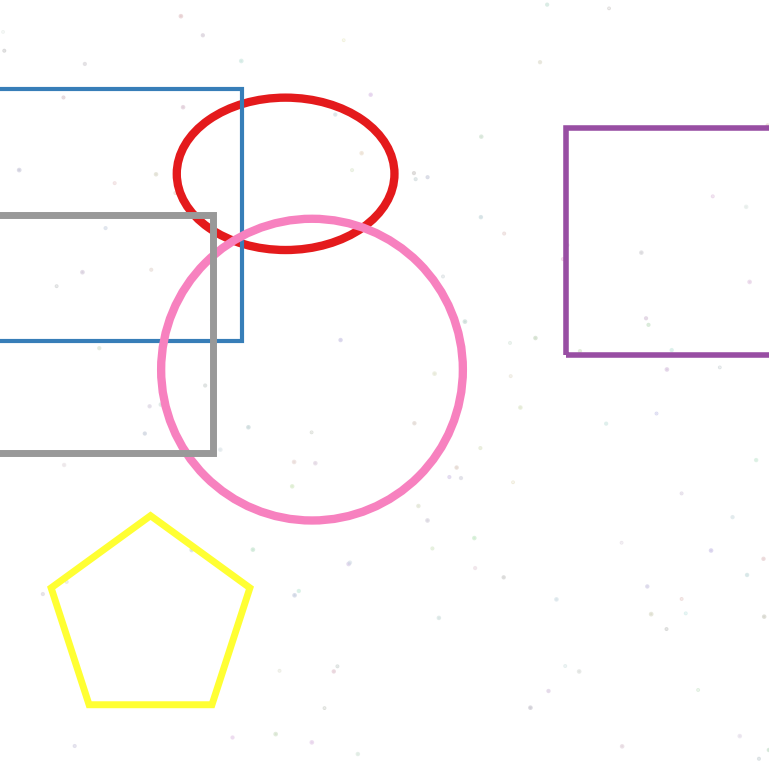[{"shape": "oval", "thickness": 3, "radius": 0.71, "center": [0.371, 0.774]}, {"shape": "square", "thickness": 1.5, "radius": 0.82, "center": [0.151, 0.721]}, {"shape": "square", "thickness": 2, "radius": 0.74, "center": [0.882, 0.686]}, {"shape": "pentagon", "thickness": 2.5, "radius": 0.68, "center": [0.195, 0.195]}, {"shape": "circle", "thickness": 3, "radius": 0.98, "center": [0.405, 0.52]}, {"shape": "square", "thickness": 2.5, "radius": 0.77, "center": [0.122, 0.566]}]